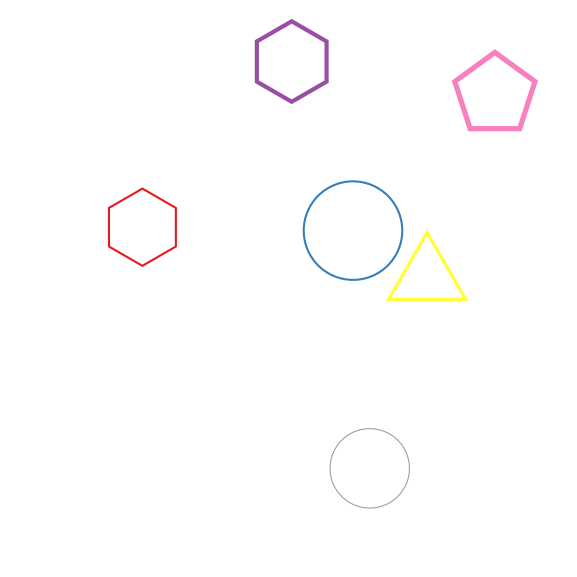[{"shape": "hexagon", "thickness": 1, "radius": 0.33, "center": [0.247, 0.606]}, {"shape": "circle", "thickness": 1, "radius": 0.43, "center": [0.611, 0.6]}, {"shape": "hexagon", "thickness": 2, "radius": 0.35, "center": [0.505, 0.893]}, {"shape": "triangle", "thickness": 1.5, "radius": 0.39, "center": [0.74, 0.519]}, {"shape": "pentagon", "thickness": 2.5, "radius": 0.37, "center": [0.857, 0.835]}, {"shape": "circle", "thickness": 0.5, "radius": 0.34, "center": [0.64, 0.188]}]